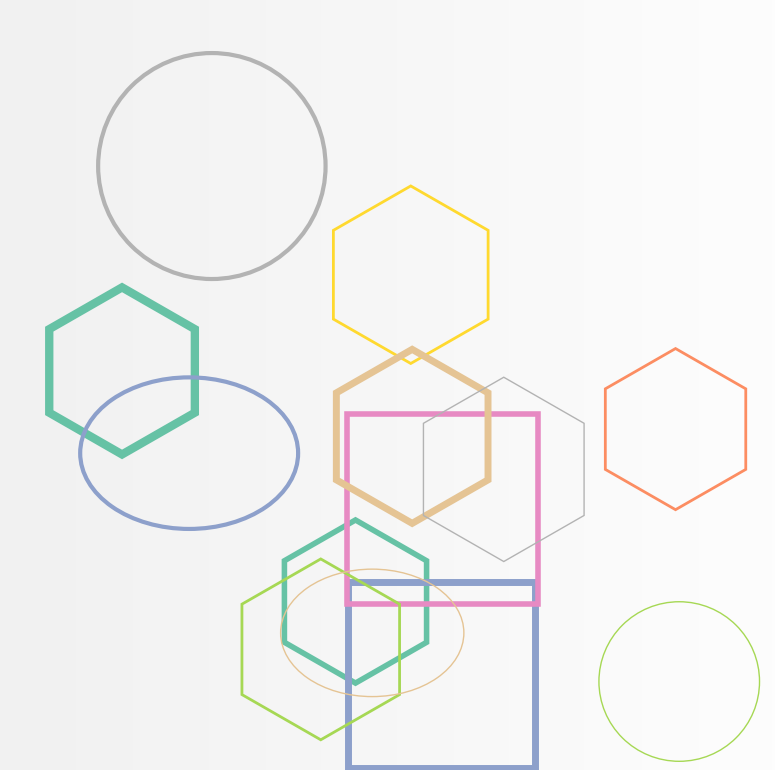[{"shape": "hexagon", "thickness": 2, "radius": 0.53, "center": [0.459, 0.219]}, {"shape": "hexagon", "thickness": 3, "radius": 0.54, "center": [0.157, 0.518]}, {"shape": "hexagon", "thickness": 1, "radius": 0.52, "center": [0.872, 0.443]}, {"shape": "oval", "thickness": 1.5, "radius": 0.7, "center": [0.244, 0.411]}, {"shape": "square", "thickness": 2.5, "radius": 0.6, "center": [0.57, 0.123]}, {"shape": "square", "thickness": 2, "radius": 0.62, "center": [0.571, 0.339]}, {"shape": "circle", "thickness": 0.5, "radius": 0.52, "center": [0.876, 0.115]}, {"shape": "hexagon", "thickness": 1, "radius": 0.59, "center": [0.414, 0.157]}, {"shape": "hexagon", "thickness": 1, "radius": 0.58, "center": [0.53, 0.643]}, {"shape": "oval", "thickness": 0.5, "radius": 0.59, "center": [0.48, 0.178]}, {"shape": "hexagon", "thickness": 2.5, "radius": 0.56, "center": [0.532, 0.433]}, {"shape": "hexagon", "thickness": 0.5, "radius": 0.6, "center": [0.65, 0.39]}, {"shape": "circle", "thickness": 1.5, "radius": 0.73, "center": [0.273, 0.784]}]